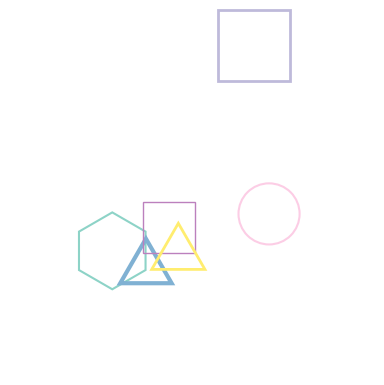[{"shape": "hexagon", "thickness": 1.5, "radius": 0.5, "center": [0.292, 0.348]}, {"shape": "square", "thickness": 2, "radius": 0.46, "center": [0.659, 0.882]}, {"shape": "triangle", "thickness": 3, "radius": 0.39, "center": [0.379, 0.303]}, {"shape": "circle", "thickness": 1.5, "radius": 0.4, "center": [0.699, 0.444]}, {"shape": "square", "thickness": 1, "radius": 0.33, "center": [0.438, 0.409]}, {"shape": "triangle", "thickness": 2, "radius": 0.4, "center": [0.463, 0.34]}]